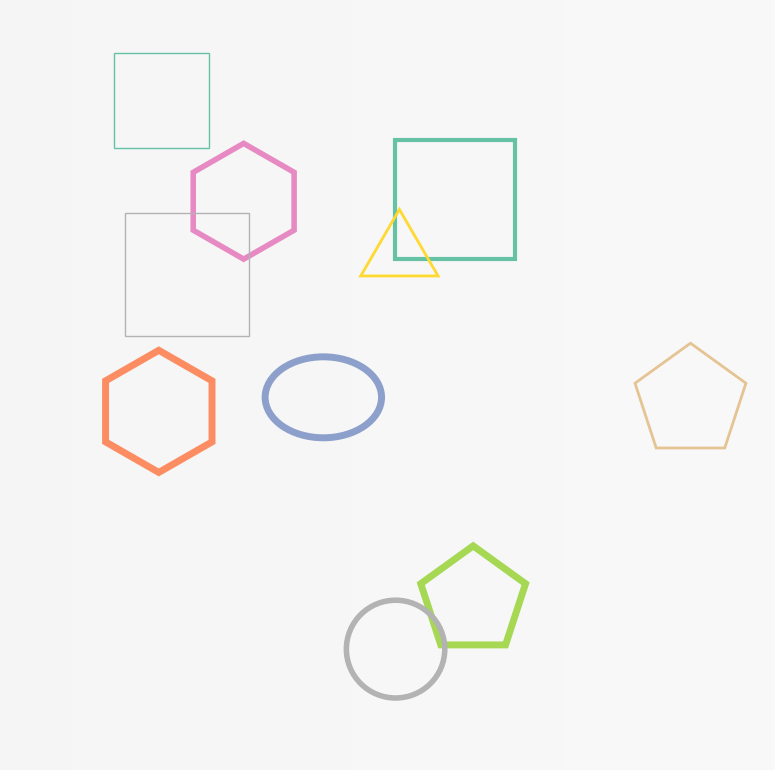[{"shape": "square", "thickness": 1.5, "radius": 0.39, "center": [0.587, 0.741]}, {"shape": "square", "thickness": 0.5, "radius": 0.31, "center": [0.208, 0.87]}, {"shape": "hexagon", "thickness": 2.5, "radius": 0.4, "center": [0.205, 0.466]}, {"shape": "oval", "thickness": 2.5, "radius": 0.38, "center": [0.417, 0.484]}, {"shape": "hexagon", "thickness": 2, "radius": 0.38, "center": [0.314, 0.739]}, {"shape": "pentagon", "thickness": 2.5, "radius": 0.36, "center": [0.611, 0.22]}, {"shape": "triangle", "thickness": 1, "radius": 0.29, "center": [0.515, 0.67]}, {"shape": "pentagon", "thickness": 1, "radius": 0.38, "center": [0.891, 0.479]}, {"shape": "square", "thickness": 0.5, "radius": 0.4, "center": [0.241, 0.643]}, {"shape": "circle", "thickness": 2, "radius": 0.32, "center": [0.51, 0.157]}]